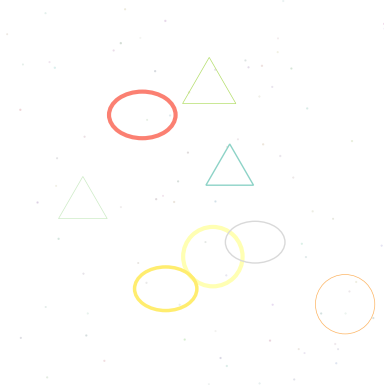[{"shape": "triangle", "thickness": 1, "radius": 0.36, "center": [0.597, 0.555]}, {"shape": "circle", "thickness": 3, "radius": 0.39, "center": [0.553, 0.333]}, {"shape": "oval", "thickness": 3, "radius": 0.43, "center": [0.37, 0.702]}, {"shape": "circle", "thickness": 0.5, "radius": 0.39, "center": [0.896, 0.21]}, {"shape": "triangle", "thickness": 0.5, "radius": 0.4, "center": [0.543, 0.771]}, {"shape": "oval", "thickness": 1, "radius": 0.39, "center": [0.663, 0.371]}, {"shape": "triangle", "thickness": 0.5, "radius": 0.37, "center": [0.215, 0.469]}, {"shape": "oval", "thickness": 2.5, "radius": 0.4, "center": [0.43, 0.25]}]